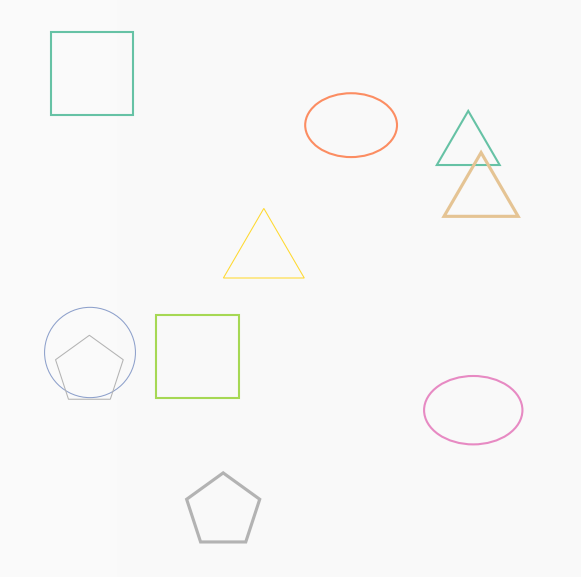[{"shape": "square", "thickness": 1, "radius": 0.36, "center": [0.158, 0.872]}, {"shape": "triangle", "thickness": 1, "radius": 0.31, "center": [0.806, 0.745]}, {"shape": "oval", "thickness": 1, "radius": 0.39, "center": [0.604, 0.782]}, {"shape": "circle", "thickness": 0.5, "radius": 0.39, "center": [0.155, 0.389]}, {"shape": "oval", "thickness": 1, "radius": 0.42, "center": [0.814, 0.289]}, {"shape": "square", "thickness": 1, "radius": 0.36, "center": [0.339, 0.382]}, {"shape": "triangle", "thickness": 0.5, "radius": 0.4, "center": [0.454, 0.558]}, {"shape": "triangle", "thickness": 1.5, "radius": 0.37, "center": [0.828, 0.661]}, {"shape": "pentagon", "thickness": 1.5, "radius": 0.33, "center": [0.384, 0.114]}, {"shape": "pentagon", "thickness": 0.5, "radius": 0.31, "center": [0.154, 0.357]}]